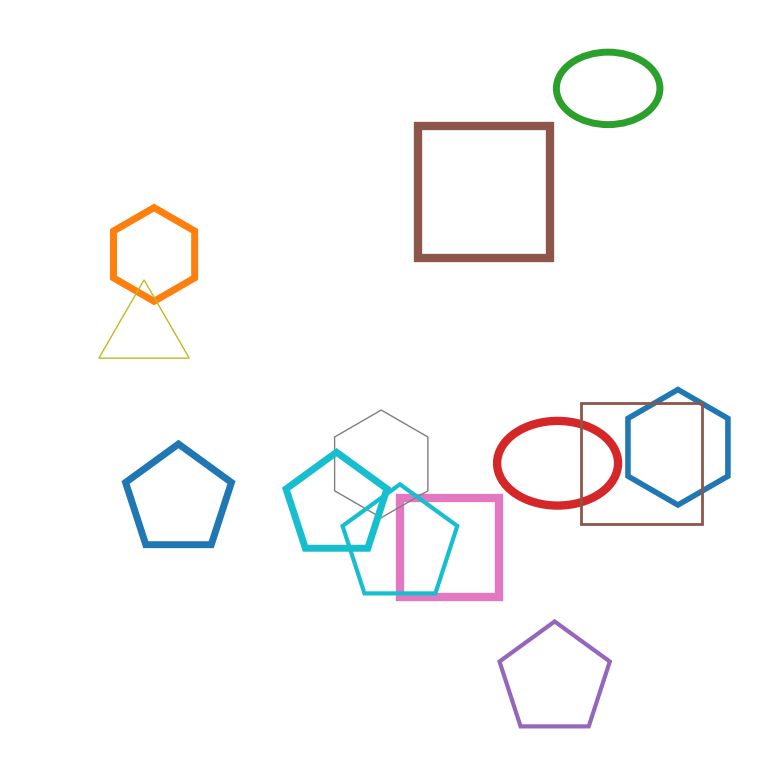[{"shape": "pentagon", "thickness": 2.5, "radius": 0.36, "center": [0.232, 0.351]}, {"shape": "hexagon", "thickness": 2, "radius": 0.37, "center": [0.88, 0.419]}, {"shape": "hexagon", "thickness": 2.5, "radius": 0.3, "center": [0.2, 0.67]}, {"shape": "oval", "thickness": 2.5, "radius": 0.34, "center": [0.79, 0.885]}, {"shape": "oval", "thickness": 3, "radius": 0.39, "center": [0.724, 0.398]}, {"shape": "pentagon", "thickness": 1.5, "radius": 0.38, "center": [0.72, 0.118]}, {"shape": "square", "thickness": 1, "radius": 0.39, "center": [0.833, 0.398]}, {"shape": "square", "thickness": 3, "radius": 0.43, "center": [0.629, 0.751]}, {"shape": "square", "thickness": 3, "radius": 0.32, "center": [0.584, 0.289]}, {"shape": "hexagon", "thickness": 0.5, "radius": 0.35, "center": [0.495, 0.398]}, {"shape": "triangle", "thickness": 0.5, "radius": 0.34, "center": [0.187, 0.569]}, {"shape": "pentagon", "thickness": 1.5, "radius": 0.39, "center": [0.519, 0.293]}, {"shape": "pentagon", "thickness": 2.5, "radius": 0.34, "center": [0.437, 0.344]}]